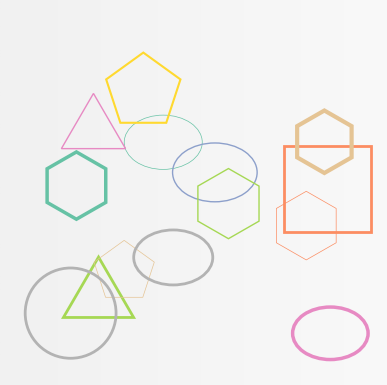[{"shape": "hexagon", "thickness": 2.5, "radius": 0.44, "center": [0.197, 0.518]}, {"shape": "oval", "thickness": 0.5, "radius": 0.5, "center": [0.421, 0.631]}, {"shape": "hexagon", "thickness": 0.5, "radius": 0.45, "center": [0.79, 0.414]}, {"shape": "square", "thickness": 2, "radius": 0.56, "center": [0.845, 0.51]}, {"shape": "oval", "thickness": 1, "radius": 0.55, "center": [0.554, 0.552]}, {"shape": "oval", "thickness": 2.5, "radius": 0.49, "center": [0.853, 0.134]}, {"shape": "triangle", "thickness": 1, "radius": 0.48, "center": [0.241, 0.662]}, {"shape": "triangle", "thickness": 2, "radius": 0.52, "center": [0.254, 0.228]}, {"shape": "hexagon", "thickness": 1, "radius": 0.46, "center": [0.59, 0.471]}, {"shape": "pentagon", "thickness": 1.5, "radius": 0.5, "center": [0.37, 0.763]}, {"shape": "hexagon", "thickness": 3, "radius": 0.41, "center": [0.837, 0.632]}, {"shape": "pentagon", "thickness": 0.5, "radius": 0.41, "center": [0.32, 0.294]}, {"shape": "circle", "thickness": 2, "radius": 0.59, "center": [0.182, 0.187]}, {"shape": "oval", "thickness": 2, "radius": 0.51, "center": [0.447, 0.331]}]